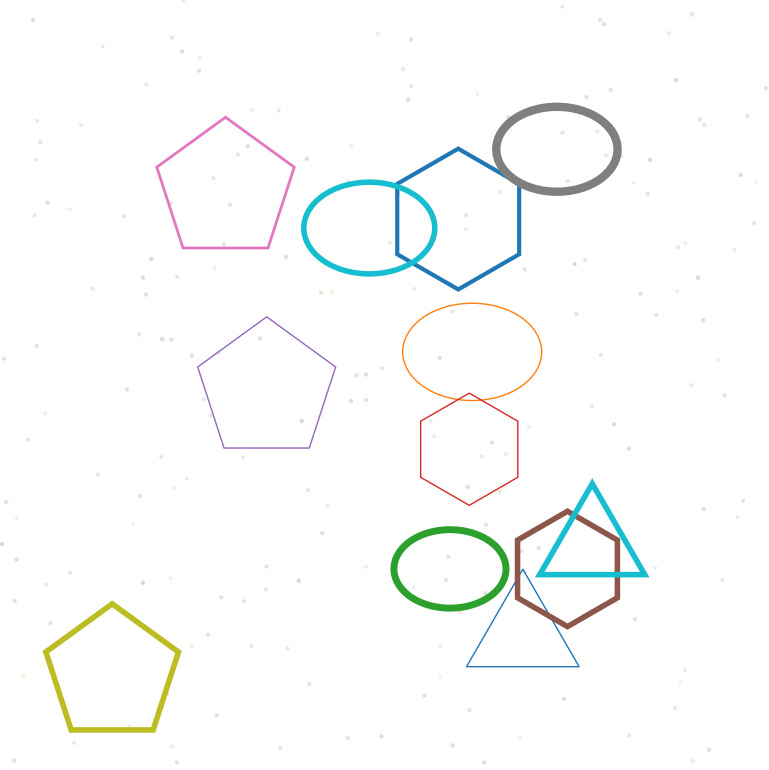[{"shape": "hexagon", "thickness": 1.5, "radius": 0.46, "center": [0.595, 0.716]}, {"shape": "triangle", "thickness": 0.5, "radius": 0.42, "center": [0.679, 0.176]}, {"shape": "oval", "thickness": 0.5, "radius": 0.45, "center": [0.613, 0.543]}, {"shape": "oval", "thickness": 2.5, "radius": 0.36, "center": [0.584, 0.261]}, {"shape": "hexagon", "thickness": 0.5, "radius": 0.36, "center": [0.609, 0.417]}, {"shape": "pentagon", "thickness": 0.5, "radius": 0.47, "center": [0.346, 0.494]}, {"shape": "hexagon", "thickness": 2, "radius": 0.37, "center": [0.737, 0.261]}, {"shape": "pentagon", "thickness": 1, "radius": 0.47, "center": [0.293, 0.754]}, {"shape": "oval", "thickness": 3, "radius": 0.39, "center": [0.723, 0.806]}, {"shape": "pentagon", "thickness": 2, "radius": 0.45, "center": [0.146, 0.125]}, {"shape": "triangle", "thickness": 2, "radius": 0.39, "center": [0.769, 0.293]}, {"shape": "oval", "thickness": 2, "radius": 0.43, "center": [0.48, 0.704]}]